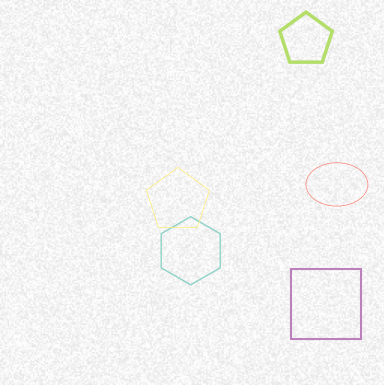[{"shape": "hexagon", "thickness": 1, "radius": 0.44, "center": [0.495, 0.349]}, {"shape": "oval", "thickness": 0.5, "radius": 0.4, "center": [0.875, 0.521]}, {"shape": "pentagon", "thickness": 2.5, "radius": 0.36, "center": [0.795, 0.897]}, {"shape": "square", "thickness": 1.5, "radius": 0.46, "center": [0.847, 0.21]}, {"shape": "pentagon", "thickness": 0.5, "radius": 0.43, "center": [0.462, 0.479]}]